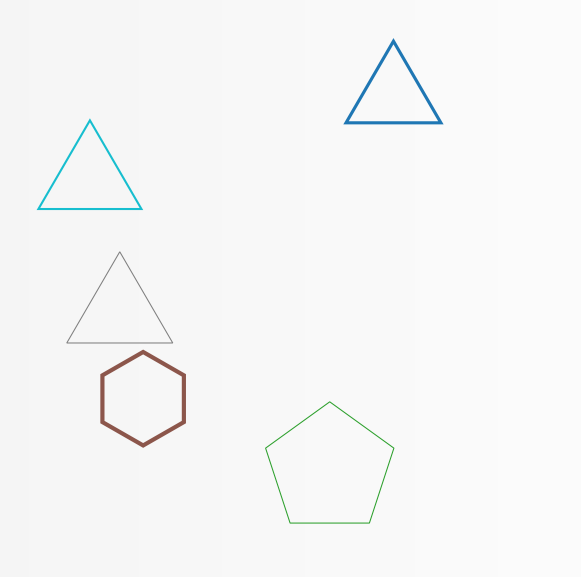[{"shape": "triangle", "thickness": 1.5, "radius": 0.47, "center": [0.677, 0.834]}, {"shape": "pentagon", "thickness": 0.5, "radius": 0.58, "center": [0.567, 0.187]}, {"shape": "hexagon", "thickness": 2, "radius": 0.4, "center": [0.246, 0.309]}, {"shape": "triangle", "thickness": 0.5, "radius": 0.53, "center": [0.206, 0.458]}, {"shape": "triangle", "thickness": 1, "radius": 0.51, "center": [0.155, 0.688]}]